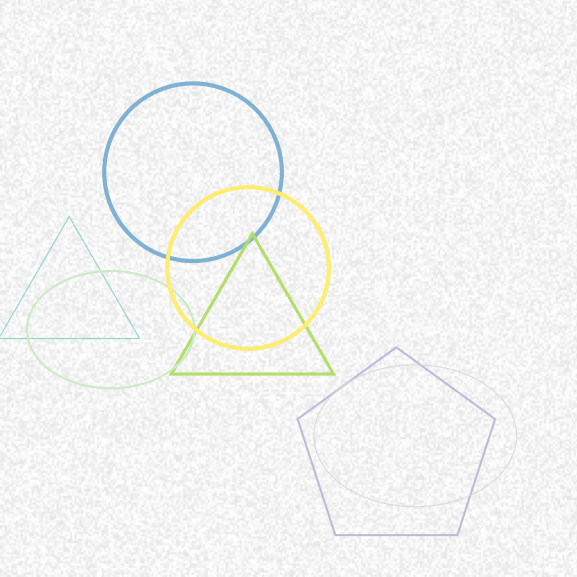[{"shape": "triangle", "thickness": 0.5, "radius": 0.7, "center": [0.12, 0.483]}, {"shape": "pentagon", "thickness": 1, "radius": 0.9, "center": [0.686, 0.218]}, {"shape": "circle", "thickness": 2, "radius": 0.77, "center": [0.334, 0.701]}, {"shape": "triangle", "thickness": 1.5, "radius": 0.81, "center": [0.437, 0.433]}, {"shape": "oval", "thickness": 0.5, "radius": 0.88, "center": [0.719, 0.245]}, {"shape": "oval", "thickness": 1, "radius": 0.73, "center": [0.192, 0.428]}, {"shape": "circle", "thickness": 2, "radius": 0.7, "center": [0.43, 0.535]}]